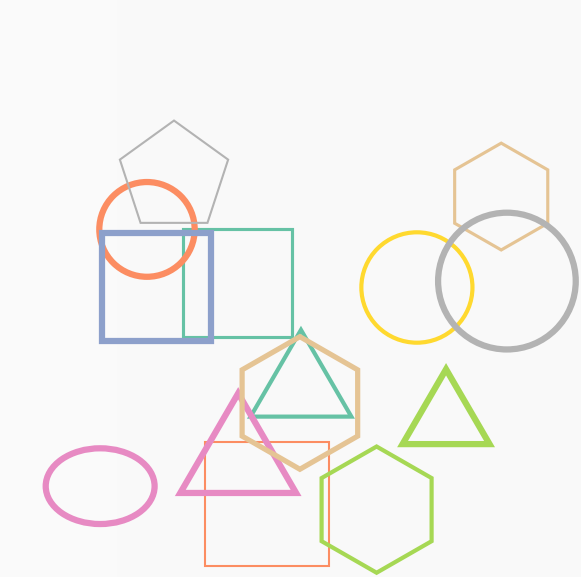[{"shape": "triangle", "thickness": 2, "radius": 0.5, "center": [0.518, 0.328]}, {"shape": "square", "thickness": 1.5, "radius": 0.47, "center": [0.409, 0.51]}, {"shape": "square", "thickness": 1, "radius": 0.54, "center": [0.459, 0.126]}, {"shape": "circle", "thickness": 3, "radius": 0.41, "center": [0.253, 0.602]}, {"shape": "square", "thickness": 3, "radius": 0.47, "center": [0.269, 0.502]}, {"shape": "oval", "thickness": 3, "radius": 0.47, "center": [0.172, 0.157]}, {"shape": "triangle", "thickness": 3, "radius": 0.58, "center": [0.41, 0.203]}, {"shape": "triangle", "thickness": 3, "radius": 0.43, "center": [0.767, 0.273]}, {"shape": "hexagon", "thickness": 2, "radius": 0.55, "center": [0.648, 0.117]}, {"shape": "circle", "thickness": 2, "radius": 0.48, "center": [0.717, 0.501]}, {"shape": "hexagon", "thickness": 2.5, "radius": 0.57, "center": [0.516, 0.301]}, {"shape": "hexagon", "thickness": 1.5, "radius": 0.46, "center": [0.862, 0.659]}, {"shape": "pentagon", "thickness": 1, "radius": 0.49, "center": [0.299, 0.692]}, {"shape": "circle", "thickness": 3, "radius": 0.59, "center": [0.872, 0.512]}]